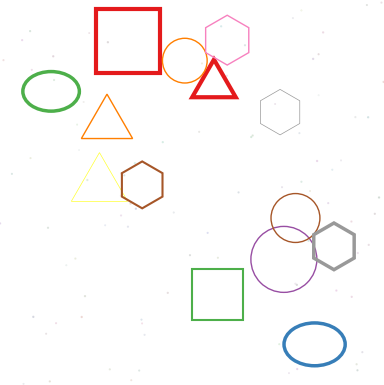[{"shape": "triangle", "thickness": 3, "radius": 0.33, "center": [0.556, 0.78]}, {"shape": "square", "thickness": 3, "radius": 0.42, "center": [0.333, 0.894]}, {"shape": "oval", "thickness": 2.5, "radius": 0.4, "center": [0.817, 0.106]}, {"shape": "square", "thickness": 1.5, "radius": 0.33, "center": [0.565, 0.235]}, {"shape": "oval", "thickness": 2.5, "radius": 0.37, "center": [0.133, 0.763]}, {"shape": "circle", "thickness": 1, "radius": 0.43, "center": [0.737, 0.326]}, {"shape": "circle", "thickness": 1, "radius": 0.29, "center": [0.48, 0.842]}, {"shape": "triangle", "thickness": 1, "radius": 0.38, "center": [0.278, 0.679]}, {"shape": "triangle", "thickness": 0.5, "radius": 0.42, "center": [0.258, 0.519]}, {"shape": "circle", "thickness": 1, "radius": 0.32, "center": [0.767, 0.434]}, {"shape": "hexagon", "thickness": 1.5, "radius": 0.3, "center": [0.369, 0.52]}, {"shape": "hexagon", "thickness": 1, "radius": 0.32, "center": [0.59, 0.896]}, {"shape": "hexagon", "thickness": 0.5, "radius": 0.3, "center": [0.727, 0.709]}, {"shape": "hexagon", "thickness": 2.5, "radius": 0.3, "center": [0.867, 0.36]}]